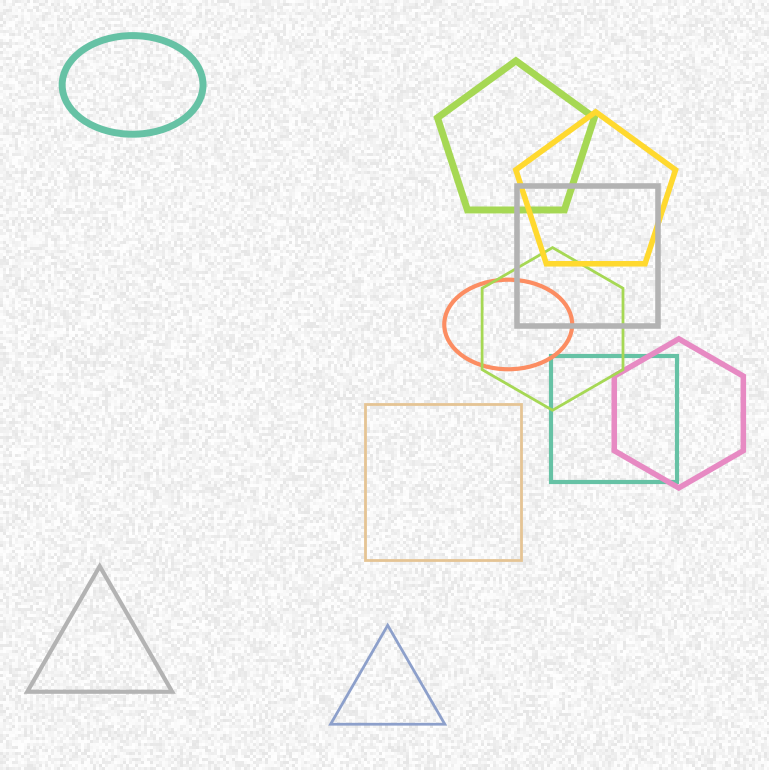[{"shape": "square", "thickness": 1.5, "radius": 0.41, "center": [0.797, 0.456]}, {"shape": "oval", "thickness": 2.5, "radius": 0.46, "center": [0.172, 0.89]}, {"shape": "oval", "thickness": 1.5, "radius": 0.42, "center": [0.66, 0.579]}, {"shape": "triangle", "thickness": 1, "radius": 0.43, "center": [0.504, 0.102]}, {"shape": "hexagon", "thickness": 2, "radius": 0.48, "center": [0.882, 0.463]}, {"shape": "hexagon", "thickness": 1, "radius": 0.53, "center": [0.718, 0.573]}, {"shape": "pentagon", "thickness": 2.5, "radius": 0.54, "center": [0.67, 0.814]}, {"shape": "pentagon", "thickness": 2, "radius": 0.55, "center": [0.774, 0.746]}, {"shape": "square", "thickness": 1, "radius": 0.51, "center": [0.576, 0.374]}, {"shape": "square", "thickness": 2, "radius": 0.46, "center": [0.763, 0.667]}, {"shape": "triangle", "thickness": 1.5, "radius": 0.54, "center": [0.13, 0.156]}]